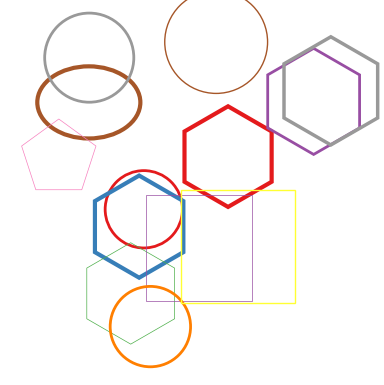[{"shape": "circle", "thickness": 2, "radius": 0.5, "center": [0.374, 0.456]}, {"shape": "hexagon", "thickness": 3, "radius": 0.65, "center": [0.592, 0.593]}, {"shape": "hexagon", "thickness": 3, "radius": 0.66, "center": [0.361, 0.411]}, {"shape": "hexagon", "thickness": 0.5, "radius": 0.66, "center": [0.339, 0.238]}, {"shape": "square", "thickness": 0.5, "radius": 0.69, "center": [0.516, 0.356]}, {"shape": "hexagon", "thickness": 2, "radius": 0.69, "center": [0.815, 0.737]}, {"shape": "circle", "thickness": 2, "radius": 0.52, "center": [0.391, 0.152]}, {"shape": "square", "thickness": 1, "radius": 0.74, "center": [0.617, 0.36]}, {"shape": "circle", "thickness": 1, "radius": 0.67, "center": [0.561, 0.891]}, {"shape": "oval", "thickness": 3, "radius": 0.67, "center": [0.231, 0.734]}, {"shape": "pentagon", "thickness": 0.5, "radius": 0.51, "center": [0.153, 0.589]}, {"shape": "circle", "thickness": 2, "radius": 0.58, "center": [0.232, 0.85]}, {"shape": "hexagon", "thickness": 2.5, "radius": 0.7, "center": [0.859, 0.764]}]